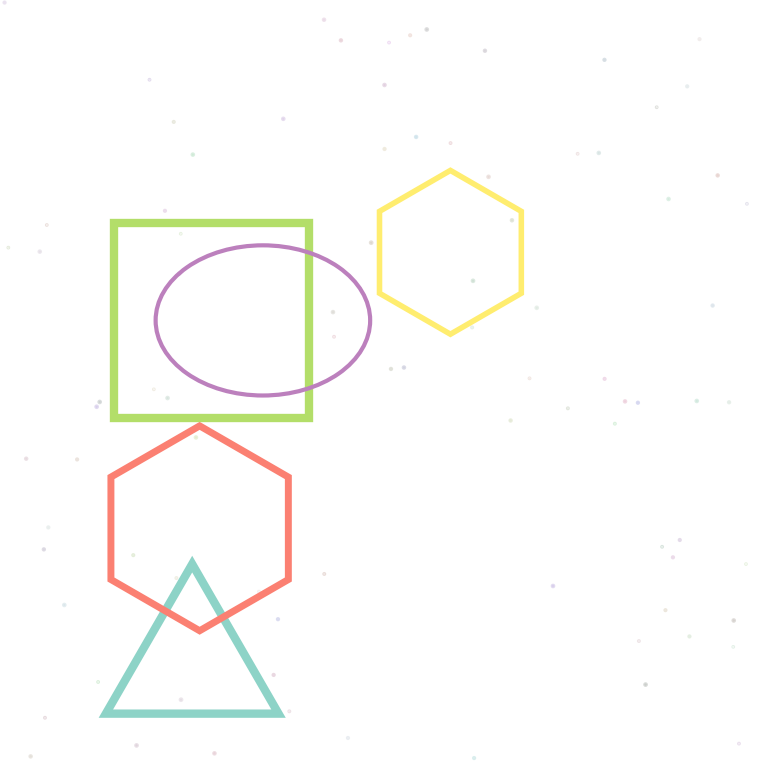[{"shape": "triangle", "thickness": 3, "radius": 0.65, "center": [0.25, 0.138]}, {"shape": "hexagon", "thickness": 2.5, "radius": 0.67, "center": [0.259, 0.314]}, {"shape": "square", "thickness": 3, "radius": 0.63, "center": [0.275, 0.584]}, {"shape": "oval", "thickness": 1.5, "radius": 0.7, "center": [0.341, 0.584]}, {"shape": "hexagon", "thickness": 2, "radius": 0.53, "center": [0.585, 0.672]}]